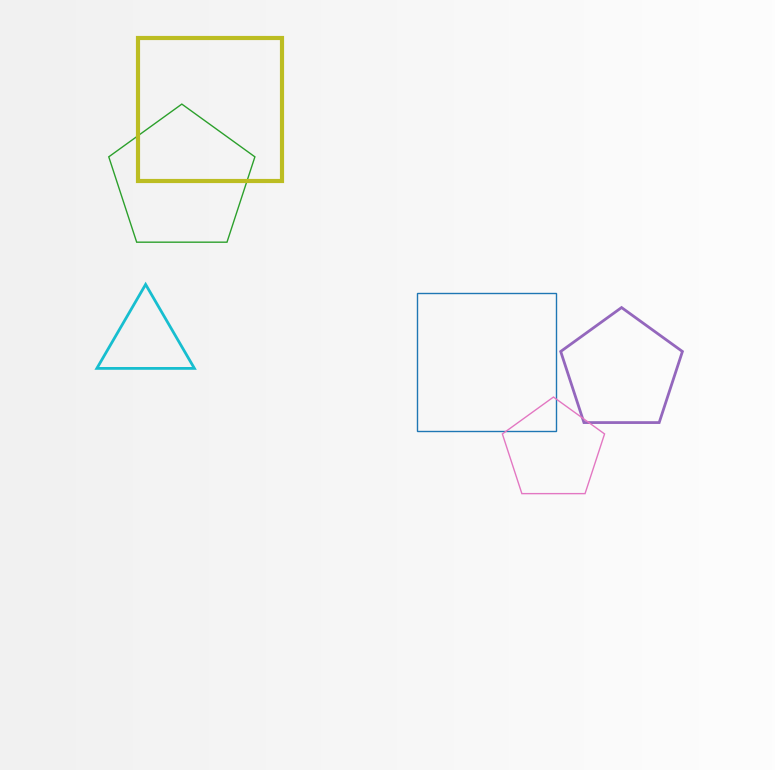[{"shape": "square", "thickness": 0.5, "radius": 0.45, "center": [0.628, 0.53]}, {"shape": "pentagon", "thickness": 0.5, "radius": 0.5, "center": [0.235, 0.766]}, {"shape": "pentagon", "thickness": 1, "radius": 0.41, "center": [0.802, 0.518]}, {"shape": "pentagon", "thickness": 0.5, "radius": 0.35, "center": [0.714, 0.415]}, {"shape": "square", "thickness": 1.5, "radius": 0.47, "center": [0.271, 0.858]}, {"shape": "triangle", "thickness": 1, "radius": 0.36, "center": [0.188, 0.558]}]